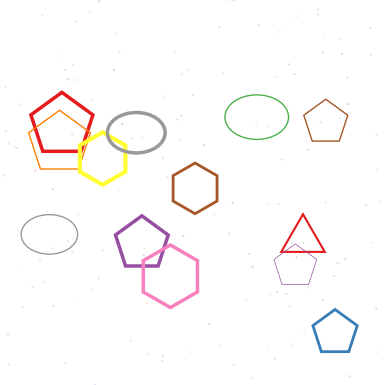[{"shape": "triangle", "thickness": 1.5, "radius": 0.33, "center": [0.787, 0.378]}, {"shape": "pentagon", "thickness": 2.5, "radius": 0.42, "center": [0.161, 0.675]}, {"shape": "pentagon", "thickness": 2, "radius": 0.3, "center": [0.87, 0.136]}, {"shape": "oval", "thickness": 1, "radius": 0.41, "center": [0.667, 0.696]}, {"shape": "pentagon", "thickness": 0.5, "radius": 0.29, "center": [0.767, 0.308]}, {"shape": "pentagon", "thickness": 2.5, "radius": 0.36, "center": [0.368, 0.367]}, {"shape": "pentagon", "thickness": 1, "radius": 0.42, "center": [0.155, 0.629]}, {"shape": "hexagon", "thickness": 3, "radius": 0.34, "center": [0.266, 0.588]}, {"shape": "hexagon", "thickness": 2, "radius": 0.33, "center": [0.507, 0.511]}, {"shape": "pentagon", "thickness": 1, "radius": 0.3, "center": [0.846, 0.682]}, {"shape": "hexagon", "thickness": 2.5, "radius": 0.41, "center": [0.443, 0.282]}, {"shape": "oval", "thickness": 2.5, "radius": 0.37, "center": [0.354, 0.655]}, {"shape": "oval", "thickness": 1, "radius": 0.37, "center": [0.128, 0.391]}]